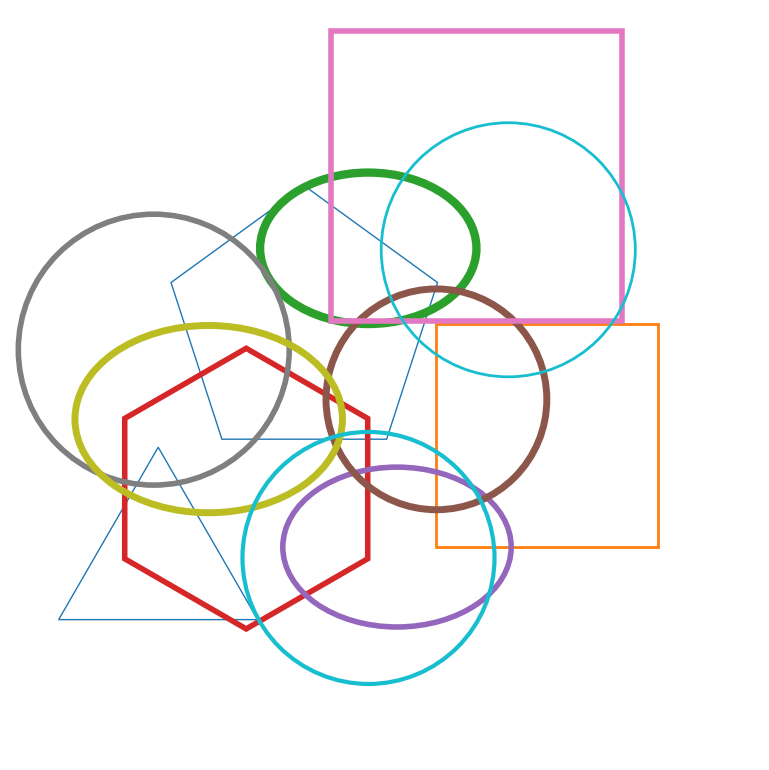[{"shape": "triangle", "thickness": 0.5, "radius": 0.75, "center": [0.205, 0.27]}, {"shape": "pentagon", "thickness": 0.5, "radius": 0.91, "center": [0.395, 0.577]}, {"shape": "square", "thickness": 1, "radius": 0.72, "center": [0.71, 0.434]}, {"shape": "oval", "thickness": 3, "radius": 0.7, "center": [0.478, 0.678]}, {"shape": "hexagon", "thickness": 2, "radius": 0.91, "center": [0.32, 0.365]}, {"shape": "oval", "thickness": 2, "radius": 0.74, "center": [0.516, 0.29]}, {"shape": "circle", "thickness": 2.5, "radius": 0.72, "center": [0.567, 0.481]}, {"shape": "square", "thickness": 2, "radius": 0.94, "center": [0.619, 0.771]}, {"shape": "circle", "thickness": 2, "radius": 0.88, "center": [0.2, 0.546]}, {"shape": "oval", "thickness": 2.5, "radius": 0.87, "center": [0.271, 0.456]}, {"shape": "circle", "thickness": 1.5, "radius": 0.82, "center": [0.479, 0.275]}, {"shape": "circle", "thickness": 1, "radius": 0.82, "center": [0.66, 0.676]}]